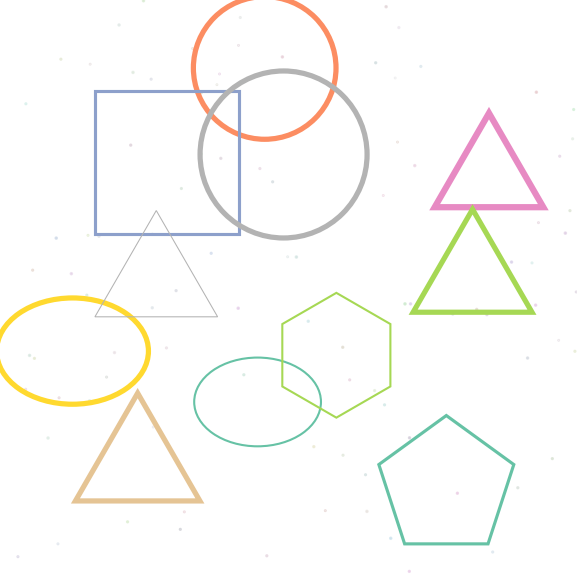[{"shape": "pentagon", "thickness": 1.5, "radius": 0.61, "center": [0.773, 0.157]}, {"shape": "oval", "thickness": 1, "radius": 0.55, "center": [0.446, 0.303]}, {"shape": "circle", "thickness": 2.5, "radius": 0.62, "center": [0.458, 0.881]}, {"shape": "square", "thickness": 1.5, "radius": 0.62, "center": [0.29, 0.718]}, {"shape": "triangle", "thickness": 3, "radius": 0.54, "center": [0.847, 0.695]}, {"shape": "hexagon", "thickness": 1, "radius": 0.54, "center": [0.582, 0.384]}, {"shape": "triangle", "thickness": 2.5, "radius": 0.59, "center": [0.818, 0.518]}, {"shape": "oval", "thickness": 2.5, "radius": 0.66, "center": [0.126, 0.391]}, {"shape": "triangle", "thickness": 2.5, "radius": 0.62, "center": [0.238, 0.194]}, {"shape": "circle", "thickness": 2.5, "radius": 0.72, "center": [0.491, 0.732]}, {"shape": "triangle", "thickness": 0.5, "radius": 0.61, "center": [0.271, 0.512]}]